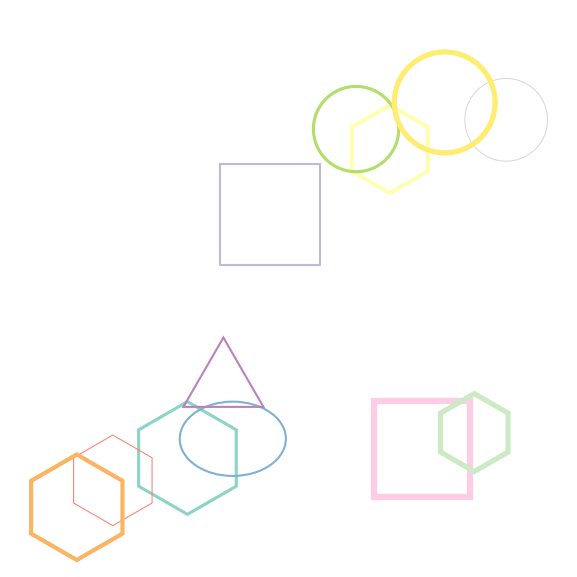[{"shape": "hexagon", "thickness": 1.5, "radius": 0.49, "center": [0.325, 0.206]}, {"shape": "hexagon", "thickness": 2, "radius": 0.38, "center": [0.675, 0.741]}, {"shape": "square", "thickness": 1, "radius": 0.43, "center": [0.467, 0.628]}, {"shape": "hexagon", "thickness": 0.5, "radius": 0.39, "center": [0.195, 0.167]}, {"shape": "oval", "thickness": 1, "radius": 0.46, "center": [0.403, 0.239]}, {"shape": "hexagon", "thickness": 2, "radius": 0.46, "center": [0.133, 0.121]}, {"shape": "circle", "thickness": 1.5, "radius": 0.37, "center": [0.617, 0.776]}, {"shape": "square", "thickness": 3, "radius": 0.42, "center": [0.73, 0.221]}, {"shape": "circle", "thickness": 0.5, "radius": 0.36, "center": [0.876, 0.792]}, {"shape": "triangle", "thickness": 1, "radius": 0.4, "center": [0.387, 0.335]}, {"shape": "hexagon", "thickness": 2.5, "radius": 0.34, "center": [0.821, 0.25]}, {"shape": "circle", "thickness": 2.5, "radius": 0.44, "center": [0.77, 0.822]}]